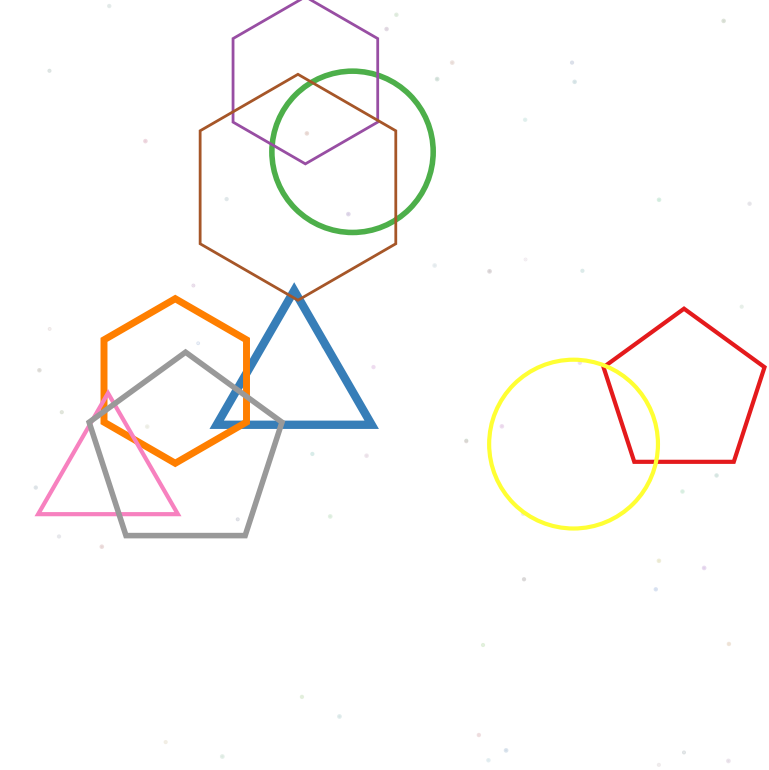[{"shape": "pentagon", "thickness": 1.5, "radius": 0.55, "center": [0.888, 0.489]}, {"shape": "triangle", "thickness": 3, "radius": 0.58, "center": [0.382, 0.506]}, {"shape": "circle", "thickness": 2, "radius": 0.52, "center": [0.458, 0.803]}, {"shape": "hexagon", "thickness": 1, "radius": 0.54, "center": [0.397, 0.896]}, {"shape": "hexagon", "thickness": 2.5, "radius": 0.53, "center": [0.228, 0.505]}, {"shape": "circle", "thickness": 1.5, "radius": 0.55, "center": [0.745, 0.423]}, {"shape": "hexagon", "thickness": 1, "radius": 0.73, "center": [0.387, 0.757]}, {"shape": "triangle", "thickness": 1.5, "radius": 0.52, "center": [0.14, 0.385]}, {"shape": "pentagon", "thickness": 2, "radius": 0.66, "center": [0.241, 0.411]}]